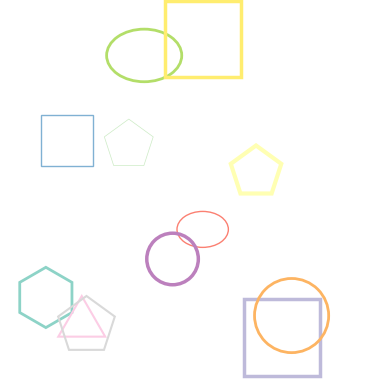[{"shape": "hexagon", "thickness": 2, "radius": 0.39, "center": [0.119, 0.227]}, {"shape": "pentagon", "thickness": 3, "radius": 0.34, "center": [0.665, 0.553]}, {"shape": "square", "thickness": 2.5, "radius": 0.5, "center": [0.733, 0.123]}, {"shape": "oval", "thickness": 1, "radius": 0.33, "center": [0.526, 0.404]}, {"shape": "square", "thickness": 1, "radius": 0.34, "center": [0.174, 0.635]}, {"shape": "circle", "thickness": 2, "radius": 0.48, "center": [0.757, 0.18]}, {"shape": "oval", "thickness": 2, "radius": 0.49, "center": [0.374, 0.856]}, {"shape": "triangle", "thickness": 1.5, "radius": 0.35, "center": [0.212, 0.161]}, {"shape": "pentagon", "thickness": 1.5, "radius": 0.39, "center": [0.225, 0.154]}, {"shape": "circle", "thickness": 2.5, "radius": 0.33, "center": [0.448, 0.327]}, {"shape": "pentagon", "thickness": 0.5, "radius": 0.33, "center": [0.334, 0.624]}, {"shape": "square", "thickness": 2.5, "radius": 0.49, "center": [0.526, 0.9]}]